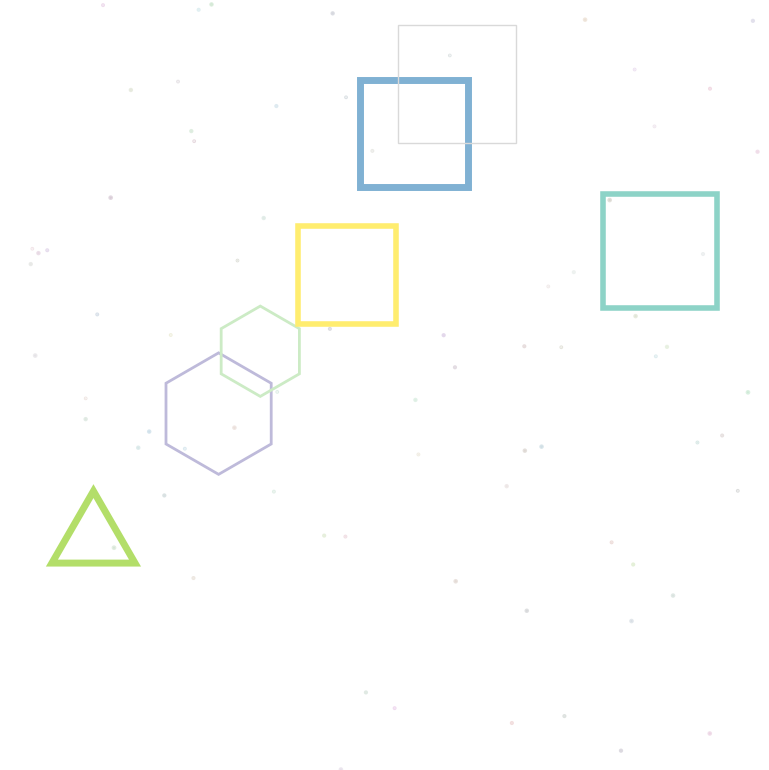[{"shape": "square", "thickness": 2, "radius": 0.37, "center": [0.857, 0.674]}, {"shape": "hexagon", "thickness": 1, "radius": 0.39, "center": [0.284, 0.463]}, {"shape": "square", "thickness": 2.5, "radius": 0.35, "center": [0.538, 0.827]}, {"shape": "triangle", "thickness": 2.5, "radius": 0.31, "center": [0.121, 0.3]}, {"shape": "square", "thickness": 0.5, "radius": 0.38, "center": [0.593, 0.891]}, {"shape": "hexagon", "thickness": 1, "radius": 0.29, "center": [0.338, 0.544]}, {"shape": "square", "thickness": 2, "radius": 0.32, "center": [0.451, 0.643]}]